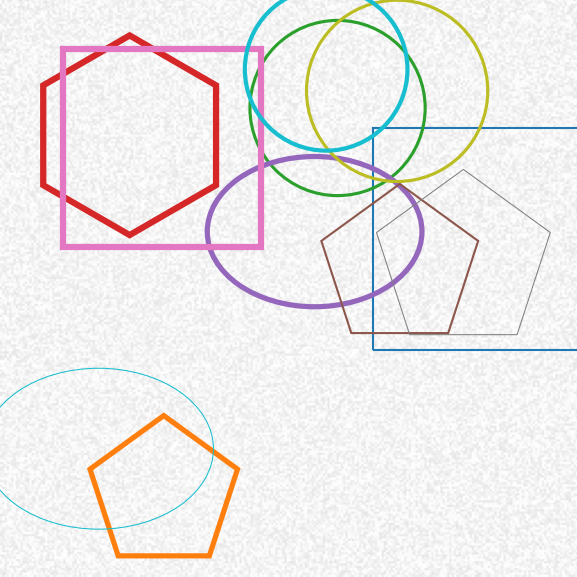[{"shape": "square", "thickness": 1, "radius": 0.96, "center": [0.838, 0.586]}, {"shape": "pentagon", "thickness": 2.5, "radius": 0.67, "center": [0.284, 0.145]}, {"shape": "circle", "thickness": 1.5, "radius": 0.76, "center": [0.585, 0.812]}, {"shape": "hexagon", "thickness": 3, "radius": 0.86, "center": [0.224, 0.765]}, {"shape": "oval", "thickness": 2.5, "radius": 0.93, "center": [0.545, 0.598]}, {"shape": "pentagon", "thickness": 1, "radius": 0.71, "center": [0.692, 0.538]}, {"shape": "square", "thickness": 3, "radius": 0.86, "center": [0.281, 0.742]}, {"shape": "pentagon", "thickness": 0.5, "radius": 0.79, "center": [0.802, 0.548]}, {"shape": "circle", "thickness": 1.5, "radius": 0.78, "center": [0.688, 0.842]}, {"shape": "circle", "thickness": 2, "radius": 0.7, "center": [0.565, 0.879]}, {"shape": "oval", "thickness": 0.5, "radius": 1.0, "center": [0.171, 0.222]}]